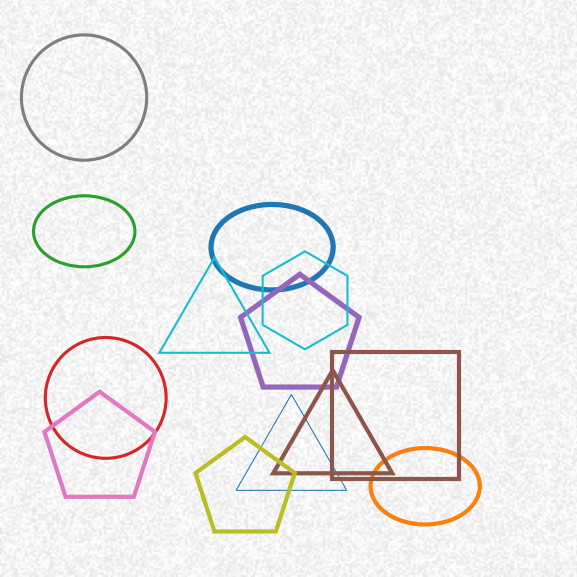[{"shape": "oval", "thickness": 2.5, "radius": 0.53, "center": [0.471, 0.571]}, {"shape": "triangle", "thickness": 0.5, "radius": 0.55, "center": [0.505, 0.205]}, {"shape": "oval", "thickness": 2, "radius": 0.47, "center": [0.736, 0.157]}, {"shape": "oval", "thickness": 1.5, "radius": 0.44, "center": [0.146, 0.599]}, {"shape": "circle", "thickness": 1.5, "radius": 0.52, "center": [0.183, 0.31]}, {"shape": "pentagon", "thickness": 2.5, "radius": 0.54, "center": [0.519, 0.416]}, {"shape": "square", "thickness": 2, "radius": 0.55, "center": [0.685, 0.28]}, {"shape": "triangle", "thickness": 2, "radius": 0.59, "center": [0.576, 0.239]}, {"shape": "pentagon", "thickness": 2, "radius": 0.5, "center": [0.173, 0.22]}, {"shape": "circle", "thickness": 1.5, "radius": 0.54, "center": [0.146, 0.83]}, {"shape": "pentagon", "thickness": 2, "radius": 0.45, "center": [0.424, 0.152]}, {"shape": "triangle", "thickness": 1, "radius": 0.55, "center": [0.371, 0.443]}, {"shape": "hexagon", "thickness": 1, "radius": 0.42, "center": [0.528, 0.479]}]